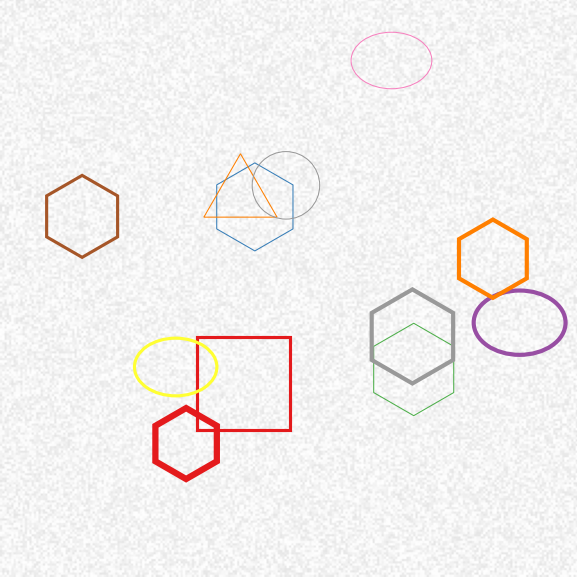[{"shape": "square", "thickness": 1.5, "radius": 0.4, "center": [0.422, 0.335]}, {"shape": "hexagon", "thickness": 3, "radius": 0.31, "center": [0.322, 0.231]}, {"shape": "hexagon", "thickness": 0.5, "radius": 0.38, "center": [0.441, 0.641]}, {"shape": "hexagon", "thickness": 0.5, "radius": 0.4, "center": [0.716, 0.359]}, {"shape": "oval", "thickness": 2, "radius": 0.4, "center": [0.9, 0.44]}, {"shape": "hexagon", "thickness": 2, "radius": 0.34, "center": [0.853, 0.551]}, {"shape": "triangle", "thickness": 0.5, "radius": 0.37, "center": [0.416, 0.66]}, {"shape": "oval", "thickness": 1.5, "radius": 0.36, "center": [0.304, 0.364]}, {"shape": "hexagon", "thickness": 1.5, "radius": 0.35, "center": [0.142, 0.624]}, {"shape": "oval", "thickness": 0.5, "radius": 0.35, "center": [0.678, 0.894]}, {"shape": "circle", "thickness": 0.5, "radius": 0.29, "center": [0.495, 0.678]}, {"shape": "hexagon", "thickness": 2, "radius": 0.41, "center": [0.714, 0.417]}]